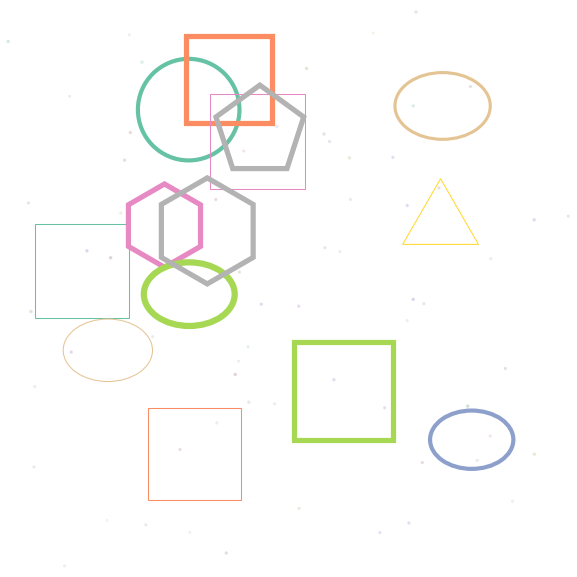[{"shape": "circle", "thickness": 2, "radius": 0.44, "center": [0.327, 0.809]}, {"shape": "square", "thickness": 0.5, "radius": 0.41, "center": [0.141, 0.53]}, {"shape": "square", "thickness": 0.5, "radius": 0.4, "center": [0.337, 0.213]}, {"shape": "square", "thickness": 2.5, "radius": 0.37, "center": [0.397, 0.861]}, {"shape": "oval", "thickness": 2, "radius": 0.36, "center": [0.817, 0.238]}, {"shape": "hexagon", "thickness": 2.5, "radius": 0.36, "center": [0.285, 0.608]}, {"shape": "square", "thickness": 0.5, "radius": 0.41, "center": [0.446, 0.754]}, {"shape": "oval", "thickness": 3, "radius": 0.39, "center": [0.328, 0.49]}, {"shape": "square", "thickness": 2.5, "radius": 0.43, "center": [0.594, 0.322]}, {"shape": "triangle", "thickness": 0.5, "radius": 0.38, "center": [0.763, 0.614]}, {"shape": "oval", "thickness": 0.5, "radius": 0.39, "center": [0.187, 0.393]}, {"shape": "oval", "thickness": 1.5, "radius": 0.41, "center": [0.766, 0.816]}, {"shape": "pentagon", "thickness": 2.5, "radius": 0.4, "center": [0.45, 0.772]}, {"shape": "hexagon", "thickness": 2.5, "radius": 0.46, "center": [0.359, 0.599]}]